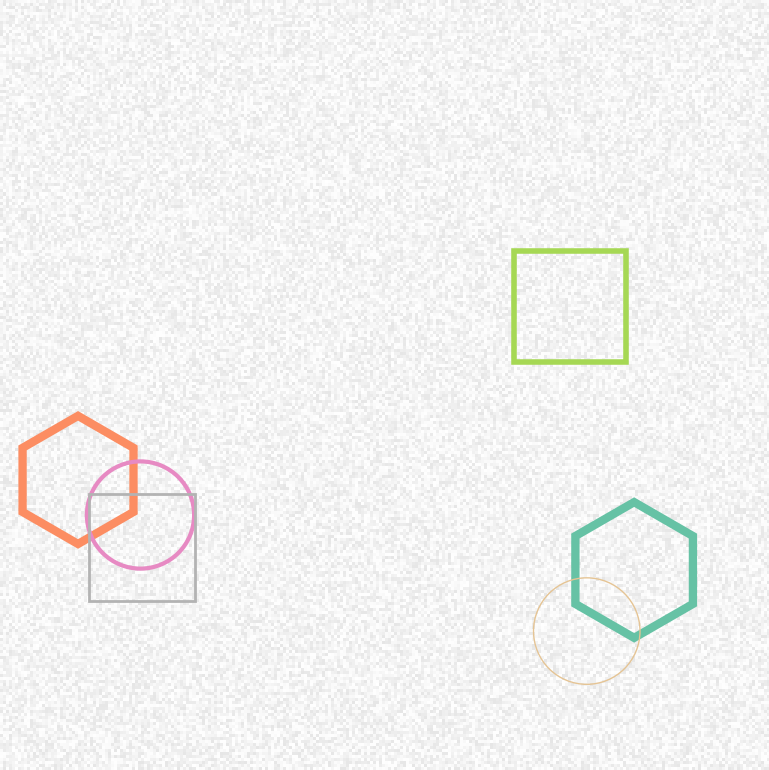[{"shape": "hexagon", "thickness": 3, "radius": 0.44, "center": [0.824, 0.26]}, {"shape": "hexagon", "thickness": 3, "radius": 0.42, "center": [0.101, 0.377]}, {"shape": "circle", "thickness": 1.5, "radius": 0.35, "center": [0.182, 0.331]}, {"shape": "square", "thickness": 2, "radius": 0.36, "center": [0.74, 0.602]}, {"shape": "circle", "thickness": 0.5, "radius": 0.35, "center": [0.762, 0.18]}, {"shape": "square", "thickness": 1, "radius": 0.35, "center": [0.184, 0.289]}]